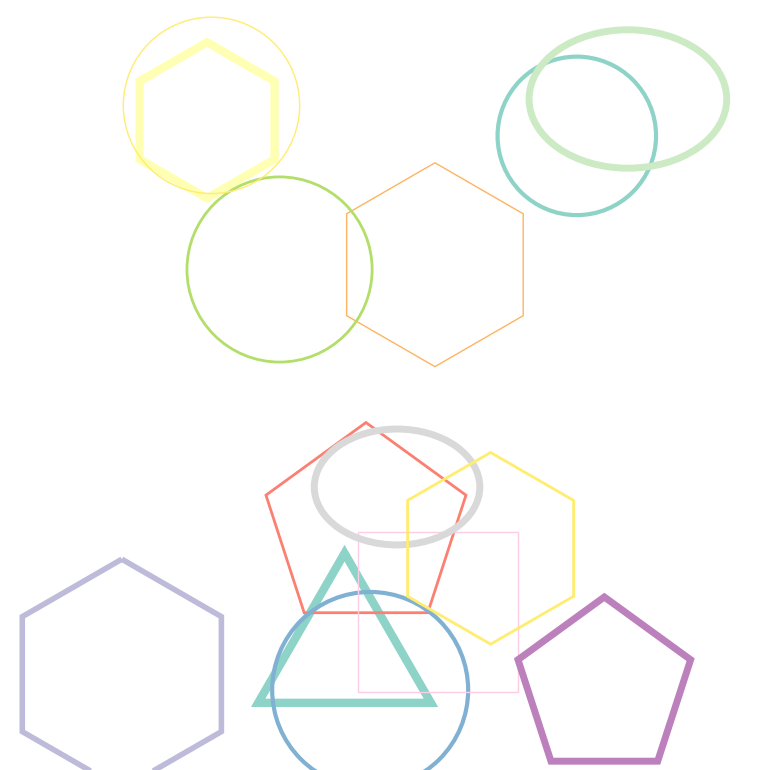[{"shape": "triangle", "thickness": 3, "radius": 0.65, "center": [0.447, 0.152]}, {"shape": "circle", "thickness": 1.5, "radius": 0.51, "center": [0.749, 0.824]}, {"shape": "hexagon", "thickness": 3, "radius": 0.51, "center": [0.269, 0.844]}, {"shape": "hexagon", "thickness": 2, "radius": 0.75, "center": [0.158, 0.125]}, {"shape": "pentagon", "thickness": 1, "radius": 0.68, "center": [0.475, 0.315]}, {"shape": "circle", "thickness": 1.5, "radius": 0.64, "center": [0.481, 0.104]}, {"shape": "hexagon", "thickness": 0.5, "radius": 0.66, "center": [0.565, 0.656]}, {"shape": "circle", "thickness": 1, "radius": 0.6, "center": [0.363, 0.65]}, {"shape": "square", "thickness": 0.5, "radius": 0.52, "center": [0.569, 0.205]}, {"shape": "oval", "thickness": 2.5, "radius": 0.54, "center": [0.516, 0.368]}, {"shape": "pentagon", "thickness": 2.5, "radius": 0.59, "center": [0.785, 0.107]}, {"shape": "oval", "thickness": 2.5, "radius": 0.64, "center": [0.815, 0.871]}, {"shape": "hexagon", "thickness": 1, "radius": 0.62, "center": [0.637, 0.288]}, {"shape": "circle", "thickness": 0.5, "radius": 0.57, "center": [0.275, 0.863]}]